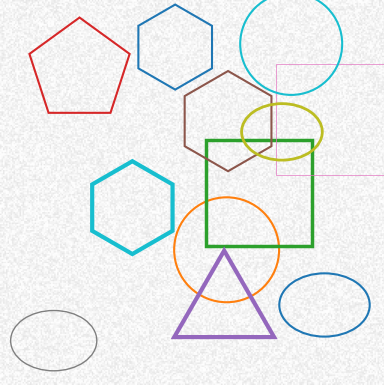[{"shape": "oval", "thickness": 1.5, "radius": 0.59, "center": [0.843, 0.208]}, {"shape": "hexagon", "thickness": 1.5, "radius": 0.55, "center": [0.455, 0.878]}, {"shape": "circle", "thickness": 1.5, "radius": 0.68, "center": [0.589, 0.351]}, {"shape": "square", "thickness": 2.5, "radius": 0.69, "center": [0.673, 0.499]}, {"shape": "pentagon", "thickness": 1.5, "radius": 0.68, "center": [0.207, 0.818]}, {"shape": "triangle", "thickness": 3, "radius": 0.75, "center": [0.582, 0.199]}, {"shape": "hexagon", "thickness": 1.5, "radius": 0.65, "center": [0.592, 0.685]}, {"shape": "square", "thickness": 0.5, "radius": 0.72, "center": [0.86, 0.69]}, {"shape": "oval", "thickness": 1, "radius": 0.56, "center": [0.14, 0.115]}, {"shape": "oval", "thickness": 2, "radius": 0.52, "center": [0.732, 0.657]}, {"shape": "circle", "thickness": 1.5, "radius": 0.66, "center": [0.756, 0.886]}, {"shape": "hexagon", "thickness": 3, "radius": 0.6, "center": [0.344, 0.461]}]